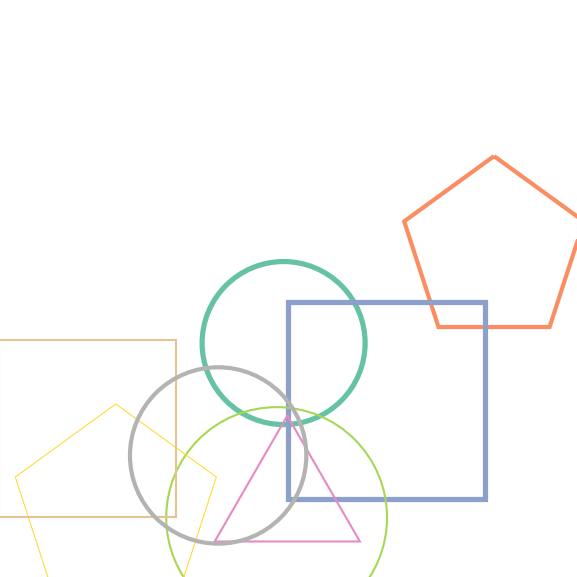[{"shape": "circle", "thickness": 2.5, "radius": 0.71, "center": [0.491, 0.405]}, {"shape": "pentagon", "thickness": 2, "radius": 0.82, "center": [0.855, 0.565]}, {"shape": "square", "thickness": 2.5, "radius": 0.85, "center": [0.669, 0.306]}, {"shape": "triangle", "thickness": 1, "radius": 0.73, "center": [0.497, 0.134]}, {"shape": "circle", "thickness": 1, "radius": 0.96, "center": [0.479, 0.103]}, {"shape": "pentagon", "thickness": 0.5, "radius": 0.92, "center": [0.201, 0.117]}, {"shape": "square", "thickness": 1, "radius": 0.77, "center": [0.152, 0.258]}, {"shape": "circle", "thickness": 2, "radius": 0.76, "center": [0.378, 0.21]}]